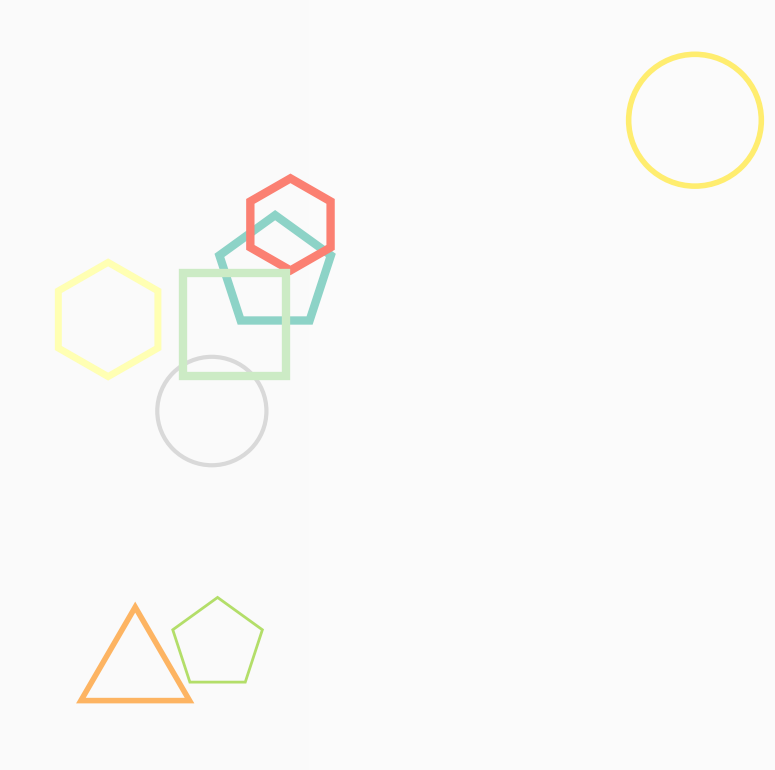[{"shape": "pentagon", "thickness": 3, "radius": 0.38, "center": [0.355, 0.645]}, {"shape": "hexagon", "thickness": 2.5, "radius": 0.37, "center": [0.14, 0.585]}, {"shape": "hexagon", "thickness": 3, "radius": 0.3, "center": [0.375, 0.709]}, {"shape": "triangle", "thickness": 2, "radius": 0.4, "center": [0.174, 0.131]}, {"shape": "pentagon", "thickness": 1, "radius": 0.3, "center": [0.281, 0.163]}, {"shape": "circle", "thickness": 1.5, "radius": 0.35, "center": [0.273, 0.466]}, {"shape": "square", "thickness": 3, "radius": 0.33, "center": [0.303, 0.578]}, {"shape": "circle", "thickness": 2, "radius": 0.43, "center": [0.897, 0.844]}]